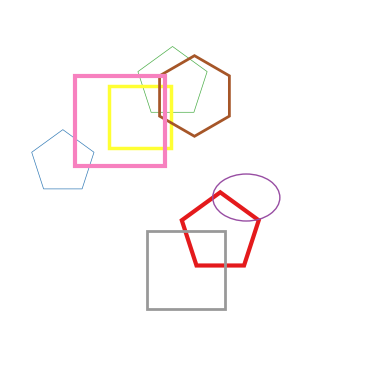[{"shape": "pentagon", "thickness": 3, "radius": 0.53, "center": [0.572, 0.395]}, {"shape": "pentagon", "thickness": 0.5, "radius": 0.43, "center": [0.163, 0.578]}, {"shape": "pentagon", "thickness": 0.5, "radius": 0.47, "center": [0.448, 0.785]}, {"shape": "oval", "thickness": 1, "radius": 0.44, "center": [0.64, 0.487]}, {"shape": "square", "thickness": 2.5, "radius": 0.4, "center": [0.363, 0.697]}, {"shape": "hexagon", "thickness": 2, "radius": 0.52, "center": [0.505, 0.751]}, {"shape": "square", "thickness": 3, "radius": 0.58, "center": [0.312, 0.686]}, {"shape": "square", "thickness": 2, "radius": 0.51, "center": [0.484, 0.299]}]